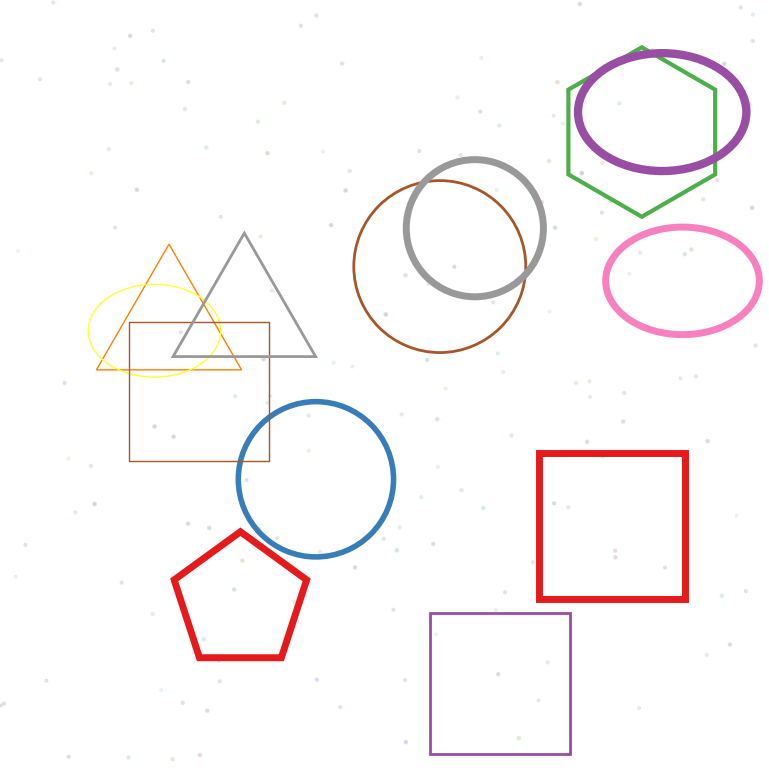[{"shape": "square", "thickness": 2.5, "radius": 0.47, "center": [0.795, 0.317]}, {"shape": "pentagon", "thickness": 2.5, "radius": 0.45, "center": [0.312, 0.219]}, {"shape": "circle", "thickness": 2, "radius": 0.5, "center": [0.41, 0.378]}, {"shape": "hexagon", "thickness": 1.5, "radius": 0.55, "center": [0.833, 0.829]}, {"shape": "oval", "thickness": 3, "radius": 0.55, "center": [0.86, 0.854]}, {"shape": "square", "thickness": 1, "radius": 0.46, "center": [0.649, 0.113]}, {"shape": "triangle", "thickness": 0.5, "radius": 0.54, "center": [0.219, 0.574]}, {"shape": "oval", "thickness": 0.5, "radius": 0.43, "center": [0.201, 0.57]}, {"shape": "square", "thickness": 0.5, "radius": 0.45, "center": [0.259, 0.492]}, {"shape": "circle", "thickness": 1, "radius": 0.56, "center": [0.571, 0.654]}, {"shape": "oval", "thickness": 2.5, "radius": 0.5, "center": [0.886, 0.635]}, {"shape": "circle", "thickness": 2.5, "radius": 0.45, "center": [0.617, 0.704]}, {"shape": "triangle", "thickness": 1, "radius": 0.53, "center": [0.317, 0.59]}]